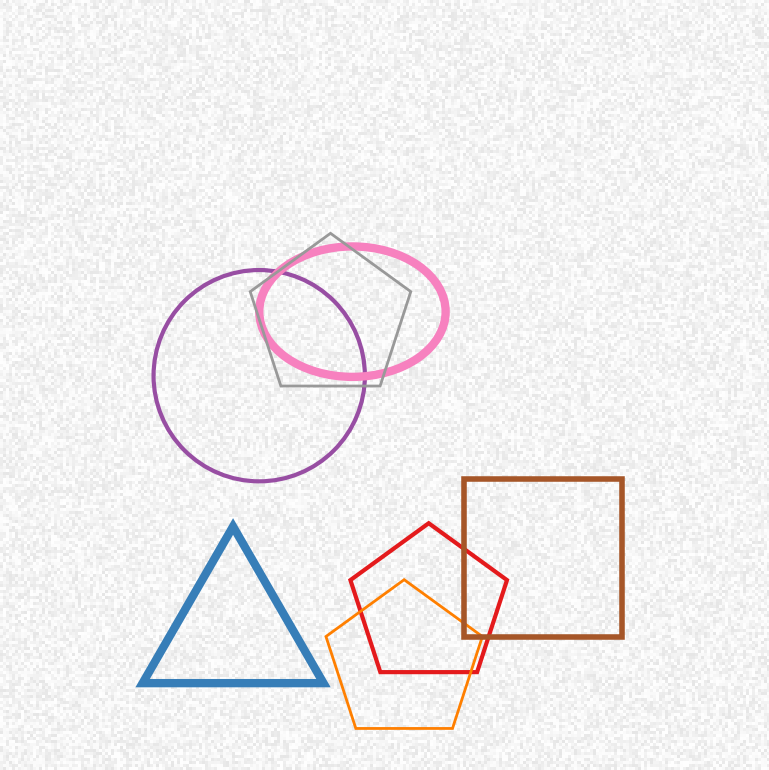[{"shape": "pentagon", "thickness": 1.5, "radius": 0.53, "center": [0.557, 0.214]}, {"shape": "triangle", "thickness": 3, "radius": 0.68, "center": [0.303, 0.181]}, {"shape": "circle", "thickness": 1.5, "radius": 0.69, "center": [0.337, 0.512]}, {"shape": "pentagon", "thickness": 1, "radius": 0.53, "center": [0.525, 0.14]}, {"shape": "square", "thickness": 2, "radius": 0.51, "center": [0.706, 0.275]}, {"shape": "oval", "thickness": 3, "radius": 0.6, "center": [0.458, 0.595]}, {"shape": "pentagon", "thickness": 1, "radius": 0.55, "center": [0.429, 0.587]}]